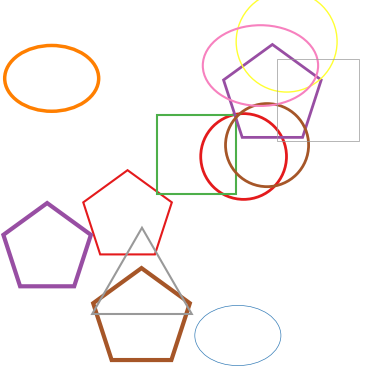[{"shape": "pentagon", "thickness": 1.5, "radius": 0.6, "center": [0.331, 0.437]}, {"shape": "circle", "thickness": 2, "radius": 0.56, "center": [0.633, 0.594]}, {"shape": "oval", "thickness": 0.5, "radius": 0.56, "center": [0.618, 0.129]}, {"shape": "square", "thickness": 1.5, "radius": 0.51, "center": [0.511, 0.598]}, {"shape": "pentagon", "thickness": 3, "radius": 0.6, "center": [0.122, 0.353]}, {"shape": "pentagon", "thickness": 2, "radius": 0.67, "center": [0.707, 0.751]}, {"shape": "oval", "thickness": 2.5, "radius": 0.61, "center": [0.134, 0.796]}, {"shape": "circle", "thickness": 1, "radius": 0.66, "center": [0.744, 0.892]}, {"shape": "circle", "thickness": 2, "radius": 0.54, "center": [0.694, 0.623]}, {"shape": "pentagon", "thickness": 3, "radius": 0.66, "center": [0.368, 0.172]}, {"shape": "oval", "thickness": 1.5, "radius": 0.75, "center": [0.677, 0.83]}, {"shape": "triangle", "thickness": 1.5, "radius": 0.75, "center": [0.369, 0.259]}, {"shape": "square", "thickness": 0.5, "radius": 0.53, "center": [0.825, 0.74]}]